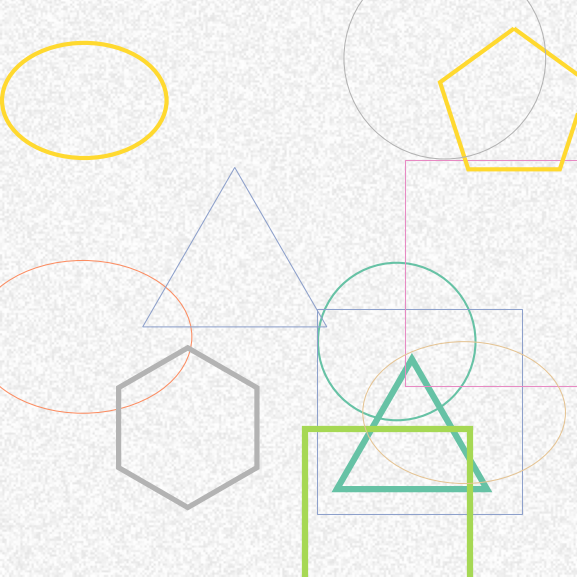[{"shape": "circle", "thickness": 1, "radius": 0.68, "center": [0.687, 0.408]}, {"shape": "triangle", "thickness": 3, "radius": 0.75, "center": [0.713, 0.227]}, {"shape": "oval", "thickness": 0.5, "radius": 0.94, "center": [0.143, 0.416]}, {"shape": "triangle", "thickness": 0.5, "radius": 0.92, "center": [0.406, 0.525]}, {"shape": "square", "thickness": 0.5, "radius": 0.89, "center": [0.726, 0.287]}, {"shape": "square", "thickness": 0.5, "radius": 0.98, "center": [0.896, 0.527]}, {"shape": "square", "thickness": 3, "radius": 0.71, "center": [0.671, 0.114]}, {"shape": "pentagon", "thickness": 2, "radius": 0.67, "center": [0.89, 0.815]}, {"shape": "oval", "thickness": 2, "radius": 0.71, "center": [0.146, 0.825]}, {"shape": "oval", "thickness": 0.5, "radius": 0.88, "center": [0.804, 0.285]}, {"shape": "hexagon", "thickness": 2.5, "radius": 0.69, "center": [0.325, 0.259]}, {"shape": "circle", "thickness": 0.5, "radius": 0.87, "center": [0.77, 0.898]}]